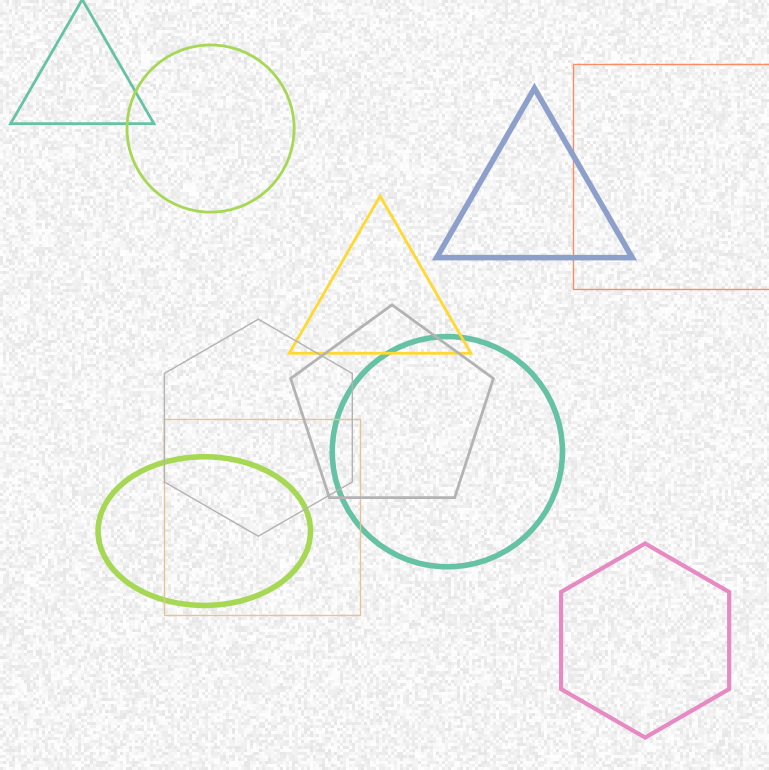[{"shape": "triangle", "thickness": 1, "radius": 0.54, "center": [0.107, 0.893]}, {"shape": "circle", "thickness": 2, "radius": 0.75, "center": [0.581, 0.413]}, {"shape": "square", "thickness": 0.5, "radius": 0.73, "center": [0.89, 0.771]}, {"shape": "triangle", "thickness": 2, "radius": 0.73, "center": [0.694, 0.739]}, {"shape": "hexagon", "thickness": 1.5, "radius": 0.63, "center": [0.838, 0.168]}, {"shape": "circle", "thickness": 1, "radius": 0.54, "center": [0.273, 0.833]}, {"shape": "oval", "thickness": 2, "radius": 0.69, "center": [0.265, 0.31]}, {"shape": "triangle", "thickness": 1, "radius": 0.68, "center": [0.494, 0.609]}, {"shape": "square", "thickness": 0.5, "radius": 0.64, "center": [0.34, 0.328]}, {"shape": "pentagon", "thickness": 1, "radius": 0.69, "center": [0.509, 0.466]}, {"shape": "hexagon", "thickness": 0.5, "radius": 0.7, "center": [0.336, 0.445]}]